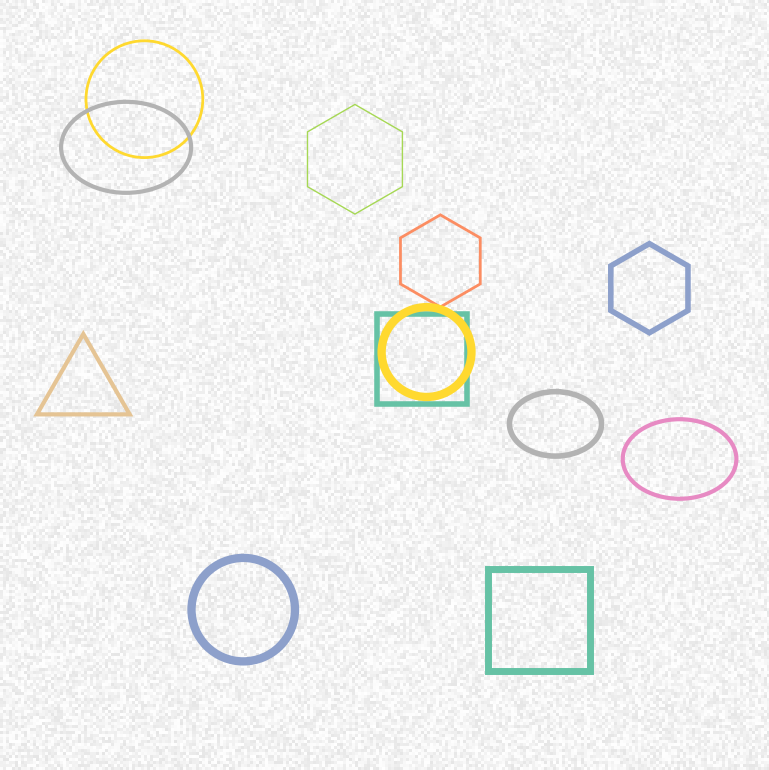[{"shape": "square", "thickness": 2, "radius": 0.29, "center": [0.548, 0.534]}, {"shape": "square", "thickness": 2.5, "radius": 0.33, "center": [0.7, 0.195]}, {"shape": "hexagon", "thickness": 1, "radius": 0.3, "center": [0.572, 0.661]}, {"shape": "circle", "thickness": 3, "radius": 0.34, "center": [0.316, 0.208]}, {"shape": "hexagon", "thickness": 2, "radius": 0.29, "center": [0.843, 0.626]}, {"shape": "oval", "thickness": 1.5, "radius": 0.37, "center": [0.883, 0.404]}, {"shape": "hexagon", "thickness": 0.5, "radius": 0.36, "center": [0.461, 0.793]}, {"shape": "circle", "thickness": 1, "radius": 0.38, "center": [0.188, 0.871]}, {"shape": "circle", "thickness": 3, "radius": 0.29, "center": [0.554, 0.543]}, {"shape": "triangle", "thickness": 1.5, "radius": 0.35, "center": [0.108, 0.497]}, {"shape": "oval", "thickness": 1.5, "radius": 0.42, "center": [0.164, 0.809]}, {"shape": "oval", "thickness": 2, "radius": 0.3, "center": [0.721, 0.45]}]